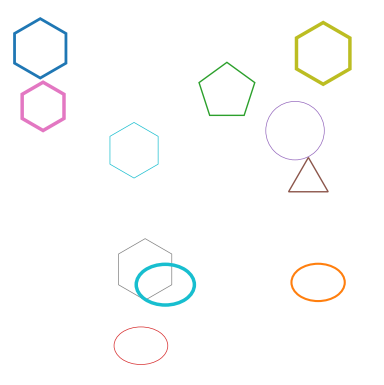[{"shape": "hexagon", "thickness": 2, "radius": 0.39, "center": [0.105, 0.874]}, {"shape": "oval", "thickness": 1.5, "radius": 0.35, "center": [0.826, 0.266]}, {"shape": "pentagon", "thickness": 1, "radius": 0.38, "center": [0.589, 0.762]}, {"shape": "oval", "thickness": 0.5, "radius": 0.35, "center": [0.366, 0.102]}, {"shape": "circle", "thickness": 0.5, "radius": 0.38, "center": [0.766, 0.661]}, {"shape": "triangle", "thickness": 1, "radius": 0.3, "center": [0.801, 0.532]}, {"shape": "hexagon", "thickness": 2.5, "radius": 0.31, "center": [0.112, 0.724]}, {"shape": "hexagon", "thickness": 0.5, "radius": 0.4, "center": [0.377, 0.3]}, {"shape": "hexagon", "thickness": 2.5, "radius": 0.4, "center": [0.839, 0.861]}, {"shape": "oval", "thickness": 2.5, "radius": 0.38, "center": [0.429, 0.261]}, {"shape": "hexagon", "thickness": 0.5, "radius": 0.36, "center": [0.348, 0.61]}]